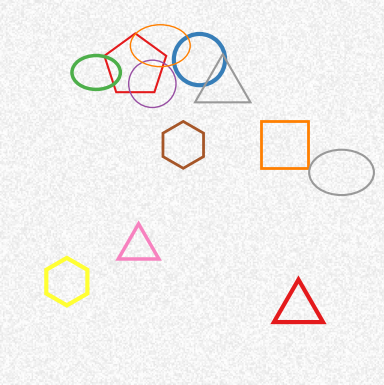[{"shape": "pentagon", "thickness": 1.5, "radius": 0.42, "center": [0.351, 0.829]}, {"shape": "triangle", "thickness": 3, "radius": 0.37, "center": [0.775, 0.2]}, {"shape": "circle", "thickness": 3, "radius": 0.33, "center": [0.518, 0.845]}, {"shape": "oval", "thickness": 2.5, "radius": 0.31, "center": [0.25, 0.812]}, {"shape": "circle", "thickness": 1, "radius": 0.31, "center": [0.396, 0.782]}, {"shape": "oval", "thickness": 1, "radius": 0.39, "center": [0.416, 0.881]}, {"shape": "square", "thickness": 2, "radius": 0.3, "center": [0.738, 0.625]}, {"shape": "hexagon", "thickness": 3, "radius": 0.31, "center": [0.174, 0.268]}, {"shape": "hexagon", "thickness": 2, "radius": 0.3, "center": [0.476, 0.624]}, {"shape": "triangle", "thickness": 2.5, "radius": 0.3, "center": [0.36, 0.358]}, {"shape": "oval", "thickness": 1.5, "radius": 0.42, "center": [0.887, 0.552]}, {"shape": "triangle", "thickness": 1.5, "radius": 0.42, "center": [0.579, 0.776]}]